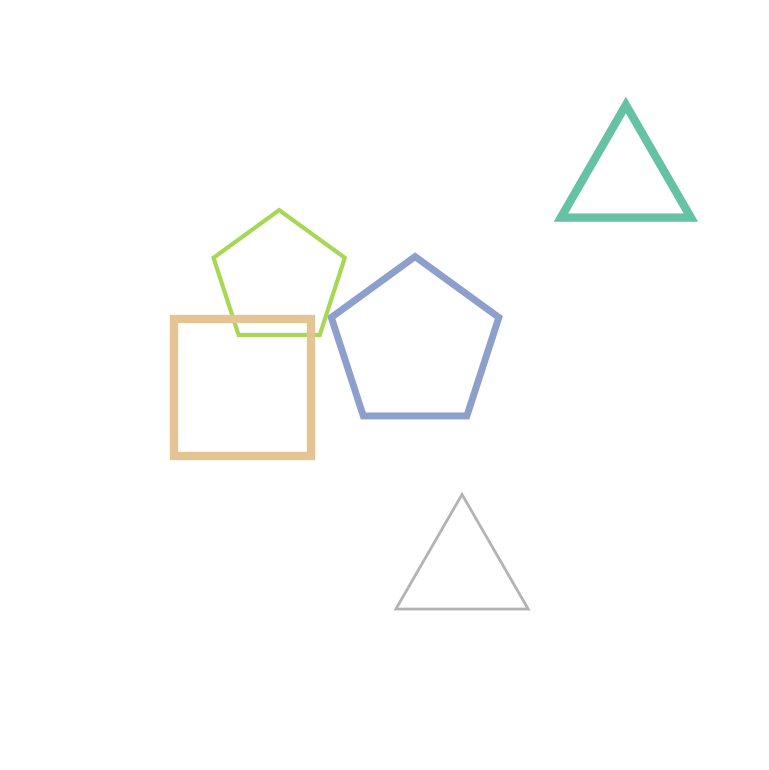[{"shape": "triangle", "thickness": 3, "radius": 0.49, "center": [0.813, 0.766]}, {"shape": "pentagon", "thickness": 2.5, "radius": 0.57, "center": [0.539, 0.552]}, {"shape": "pentagon", "thickness": 1.5, "radius": 0.45, "center": [0.363, 0.638]}, {"shape": "square", "thickness": 3, "radius": 0.45, "center": [0.315, 0.497]}, {"shape": "triangle", "thickness": 1, "radius": 0.5, "center": [0.6, 0.259]}]